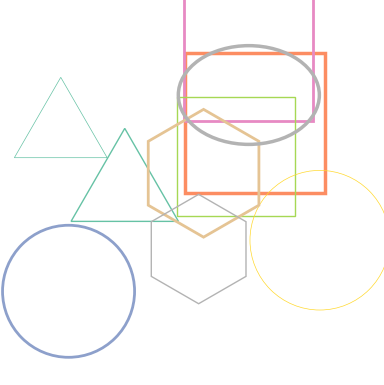[{"shape": "triangle", "thickness": 1, "radius": 0.81, "center": [0.324, 0.505]}, {"shape": "triangle", "thickness": 0.5, "radius": 0.7, "center": [0.158, 0.66]}, {"shape": "square", "thickness": 2.5, "radius": 0.91, "center": [0.662, 0.68]}, {"shape": "circle", "thickness": 2, "radius": 0.86, "center": [0.178, 0.243]}, {"shape": "square", "thickness": 2, "radius": 0.84, "center": [0.645, 0.852]}, {"shape": "square", "thickness": 1, "radius": 0.77, "center": [0.614, 0.594]}, {"shape": "circle", "thickness": 0.5, "radius": 0.91, "center": [0.831, 0.376]}, {"shape": "hexagon", "thickness": 2, "radius": 0.83, "center": [0.529, 0.55]}, {"shape": "hexagon", "thickness": 1, "radius": 0.71, "center": [0.516, 0.353]}, {"shape": "oval", "thickness": 2.5, "radius": 0.92, "center": [0.646, 0.753]}]